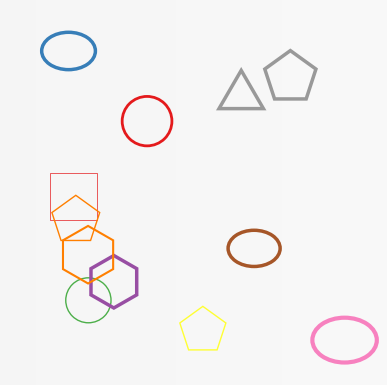[{"shape": "circle", "thickness": 2, "radius": 0.32, "center": [0.379, 0.685]}, {"shape": "square", "thickness": 0.5, "radius": 0.3, "center": [0.189, 0.489]}, {"shape": "oval", "thickness": 2.5, "radius": 0.35, "center": [0.177, 0.868]}, {"shape": "circle", "thickness": 1, "radius": 0.29, "center": [0.228, 0.22]}, {"shape": "hexagon", "thickness": 2.5, "radius": 0.34, "center": [0.294, 0.268]}, {"shape": "hexagon", "thickness": 1.5, "radius": 0.37, "center": [0.227, 0.338]}, {"shape": "pentagon", "thickness": 1, "radius": 0.32, "center": [0.196, 0.428]}, {"shape": "pentagon", "thickness": 1, "radius": 0.31, "center": [0.523, 0.142]}, {"shape": "oval", "thickness": 2.5, "radius": 0.34, "center": [0.656, 0.355]}, {"shape": "oval", "thickness": 3, "radius": 0.42, "center": [0.889, 0.117]}, {"shape": "triangle", "thickness": 2.5, "radius": 0.33, "center": [0.622, 0.751]}, {"shape": "pentagon", "thickness": 2.5, "radius": 0.35, "center": [0.749, 0.799]}]